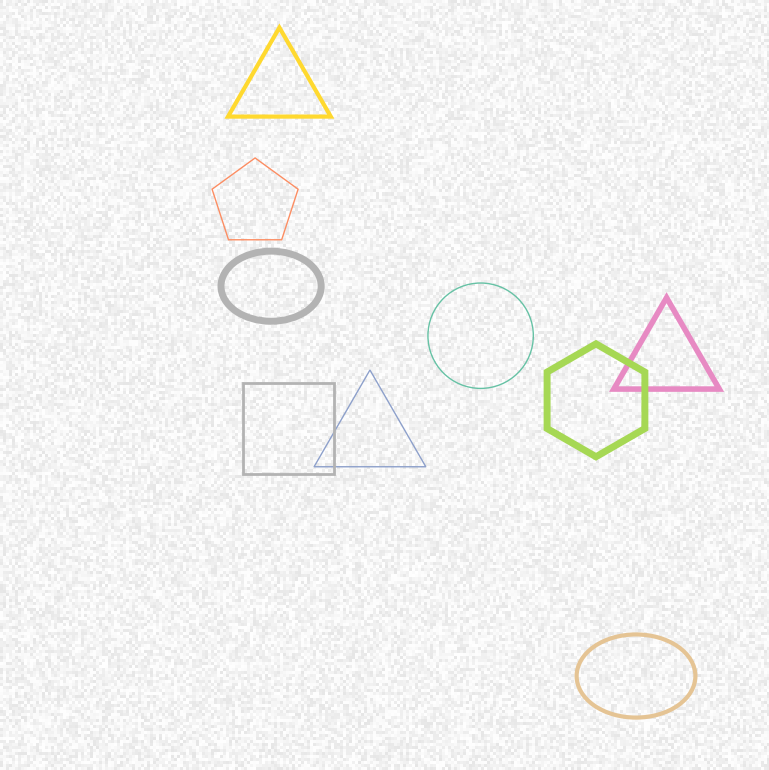[{"shape": "circle", "thickness": 0.5, "radius": 0.34, "center": [0.624, 0.564]}, {"shape": "pentagon", "thickness": 0.5, "radius": 0.29, "center": [0.331, 0.736]}, {"shape": "triangle", "thickness": 0.5, "radius": 0.42, "center": [0.48, 0.436]}, {"shape": "triangle", "thickness": 2, "radius": 0.4, "center": [0.866, 0.534]}, {"shape": "hexagon", "thickness": 2.5, "radius": 0.37, "center": [0.774, 0.48]}, {"shape": "triangle", "thickness": 1.5, "radius": 0.39, "center": [0.363, 0.887]}, {"shape": "oval", "thickness": 1.5, "radius": 0.39, "center": [0.826, 0.122]}, {"shape": "square", "thickness": 1, "radius": 0.3, "center": [0.375, 0.443]}, {"shape": "oval", "thickness": 2.5, "radius": 0.33, "center": [0.352, 0.628]}]